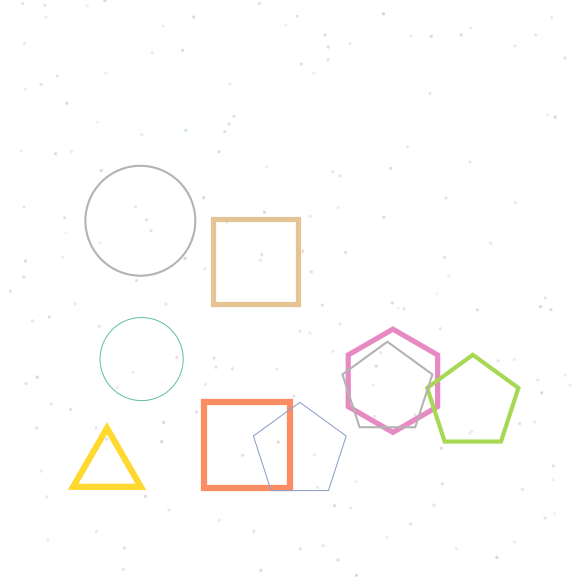[{"shape": "circle", "thickness": 0.5, "radius": 0.36, "center": [0.245, 0.377]}, {"shape": "square", "thickness": 3, "radius": 0.37, "center": [0.428, 0.229]}, {"shape": "pentagon", "thickness": 0.5, "radius": 0.42, "center": [0.519, 0.218]}, {"shape": "hexagon", "thickness": 2.5, "radius": 0.45, "center": [0.68, 0.34]}, {"shape": "pentagon", "thickness": 2, "radius": 0.42, "center": [0.819, 0.302]}, {"shape": "triangle", "thickness": 3, "radius": 0.34, "center": [0.185, 0.19]}, {"shape": "square", "thickness": 2.5, "radius": 0.36, "center": [0.442, 0.546]}, {"shape": "pentagon", "thickness": 1, "radius": 0.41, "center": [0.671, 0.326]}, {"shape": "circle", "thickness": 1, "radius": 0.48, "center": [0.243, 0.617]}]